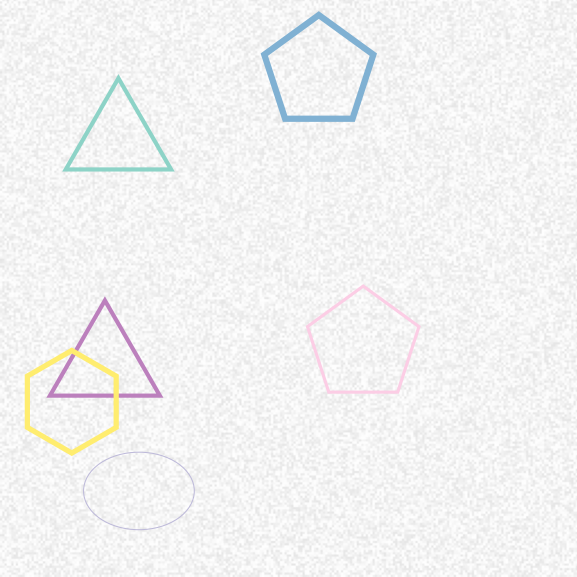[{"shape": "triangle", "thickness": 2, "radius": 0.53, "center": [0.205, 0.758]}, {"shape": "oval", "thickness": 0.5, "radius": 0.48, "center": [0.241, 0.149]}, {"shape": "pentagon", "thickness": 3, "radius": 0.5, "center": [0.552, 0.874]}, {"shape": "pentagon", "thickness": 1.5, "radius": 0.51, "center": [0.629, 0.402]}, {"shape": "triangle", "thickness": 2, "radius": 0.55, "center": [0.182, 0.369]}, {"shape": "hexagon", "thickness": 2.5, "radius": 0.44, "center": [0.124, 0.303]}]